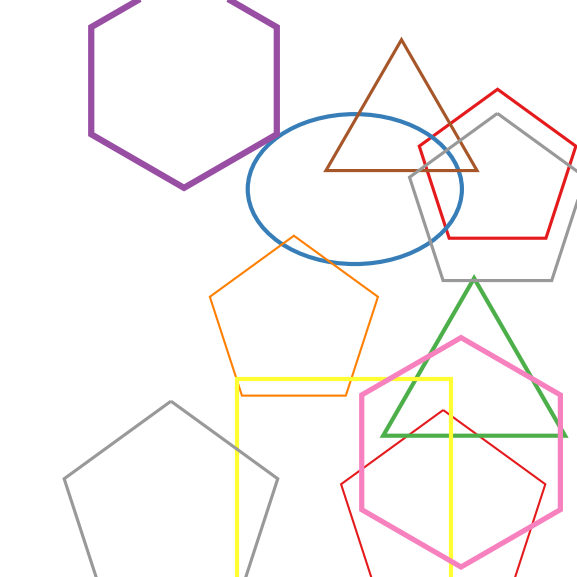[{"shape": "pentagon", "thickness": 1.5, "radius": 0.71, "center": [0.862, 0.702]}, {"shape": "pentagon", "thickness": 1, "radius": 0.93, "center": [0.767, 0.103]}, {"shape": "oval", "thickness": 2, "radius": 0.93, "center": [0.614, 0.672]}, {"shape": "triangle", "thickness": 2, "radius": 0.91, "center": [0.821, 0.336]}, {"shape": "hexagon", "thickness": 3, "radius": 0.93, "center": [0.319, 0.859]}, {"shape": "pentagon", "thickness": 1, "radius": 0.77, "center": [0.509, 0.438]}, {"shape": "square", "thickness": 2, "radius": 0.93, "center": [0.595, 0.158]}, {"shape": "triangle", "thickness": 1.5, "radius": 0.76, "center": [0.695, 0.779]}, {"shape": "hexagon", "thickness": 2.5, "radius": 0.99, "center": [0.798, 0.216]}, {"shape": "pentagon", "thickness": 1.5, "radius": 0.8, "center": [0.861, 0.643]}, {"shape": "pentagon", "thickness": 1.5, "radius": 0.97, "center": [0.296, 0.11]}]